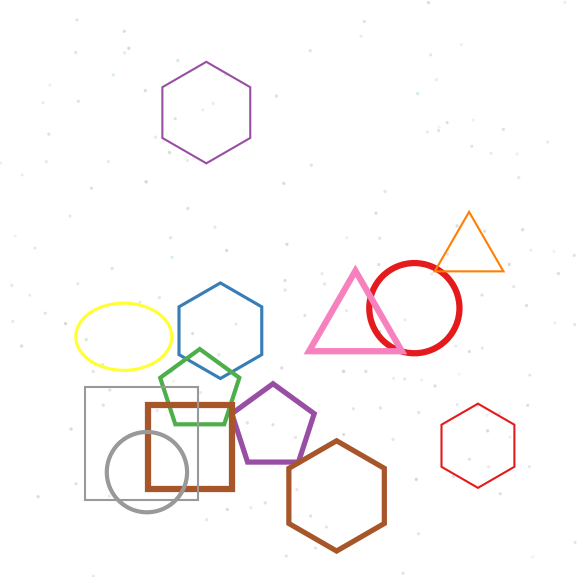[{"shape": "circle", "thickness": 3, "radius": 0.39, "center": [0.718, 0.466]}, {"shape": "hexagon", "thickness": 1, "radius": 0.36, "center": [0.828, 0.227]}, {"shape": "hexagon", "thickness": 1.5, "radius": 0.41, "center": [0.382, 0.426]}, {"shape": "pentagon", "thickness": 2, "radius": 0.36, "center": [0.346, 0.323]}, {"shape": "pentagon", "thickness": 2.5, "radius": 0.37, "center": [0.473, 0.26]}, {"shape": "hexagon", "thickness": 1, "radius": 0.44, "center": [0.357, 0.804]}, {"shape": "triangle", "thickness": 1, "radius": 0.34, "center": [0.812, 0.564]}, {"shape": "oval", "thickness": 1.5, "radius": 0.42, "center": [0.214, 0.416]}, {"shape": "hexagon", "thickness": 2.5, "radius": 0.48, "center": [0.583, 0.14]}, {"shape": "square", "thickness": 3, "radius": 0.37, "center": [0.329, 0.225]}, {"shape": "triangle", "thickness": 3, "radius": 0.46, "center": [0.615, 0.437]}, {"shape": "square", "thickness": 1, "radius": 0.49, "center": [0.246, 0.232]}, {"shape": "circle", "thickness": 2, "radius": 0.35, "center": [0.254, 0.182]}]